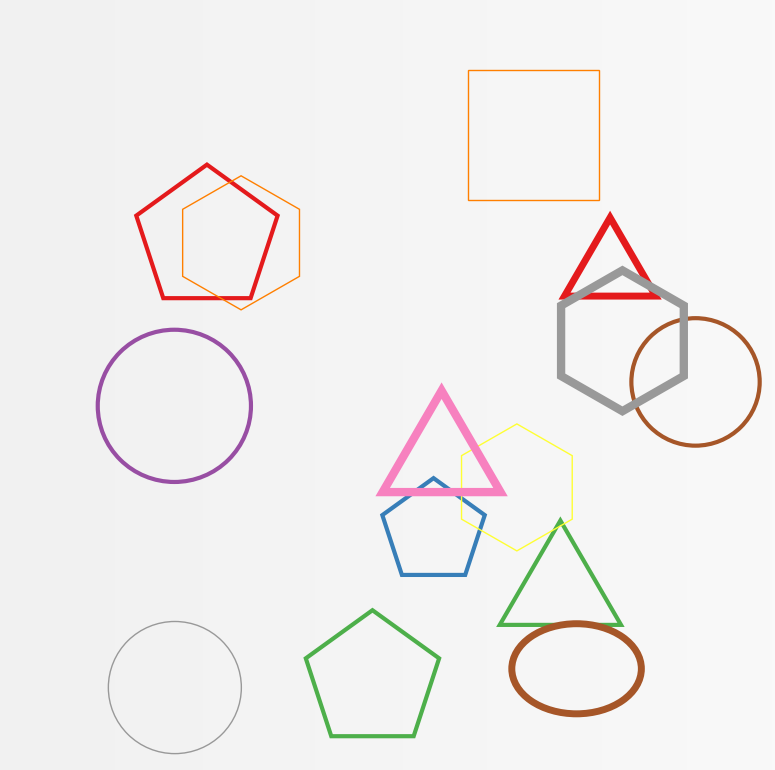[{"shape": "triangle", "thickness": 2.5, "radius": 0.34, "center": [0.787, 0.649]}, {"shape": "pentagon", "thickness": 1.5, "radius": 0.48, "center": [0.267, 0.69]}, {"shape": "pentagon", "thickness": 1.5, "radius": 0.35, "center": [0.559, 0.31]}, {"shape": "triangle", "thickness": 1.5, "radius": 0.45, "center": [0.723, 0.234]}, {"shape": "pentagon", "thickness": 1.5, "radius": 0.45, "center": [0.481, 0.117]}, {"shape": "circle", "thickness": 1.5, "radius": 0.49, "center": [0.225, 0.473]}, {"shape": "square", "thickness": 0.5, "radius": 0.42, "center": [0.688, 0.824]}, {"shape": "hexagon", "thickness": 0.5, "radius": 0.44, "center": [0.311, 0.685]}, {"shape": "hexagon", "thickness": 0.5, "radius": 0.41, "center": [0.667, 0.367]}, {"shape": "circle", "thickness": 1.5, "radius": 0.41, "center": [0.897, 0.504]}, {"shape": "oval", "thickness": 2.5, "radius": 0.42, "center": [0.744, 0.131]}, {"shape": "triangle", "thickness": 3, "radius": 0.44, "center": [0.57, 0.405]}, {"shape": "circle", "thickness": 0.5, "radius": 0.43, "center": [0.226, 0.107]}, {"shape": "hexagon", "thickness": 3, "radius": 0.46, "center": [0.803, 0.557]}]